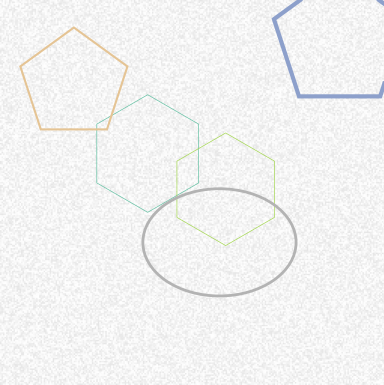[{"shape": "hexagon", "thickness": 0.5, "radius": 0.76, "center": [0.384, 0.601]}, {"shape": "pentagon", "thickness": 3, "radius": 0.9, "center": [0.882, 0.895]}, {"shape": "hexagon", "thickness": 0.5, "radius": 0.73, "center": [0.586, 0.508]}, {"shape": "pentagon", "thickness": 1.5, "radius": 0.73, "center": [0.192, 0.782]}, {"shape": "oval", "thickness": 2, "radius": 0.99, "center": [0.57, 0.37]}]